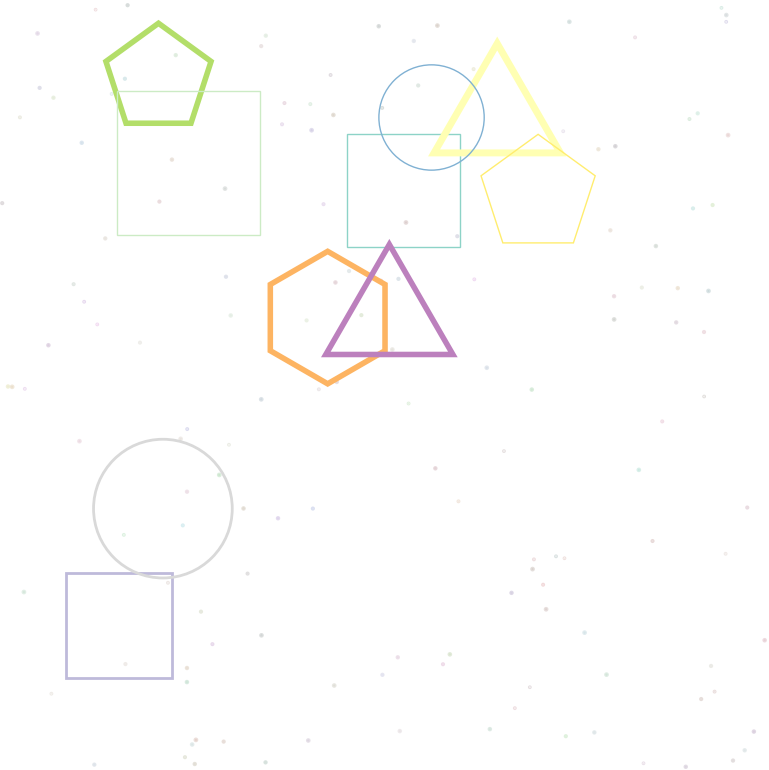[{"shape": "square", "thickness": 0.5, "radius": 0.37, "center": [0.524, 0.753]}, {"shape": "triangle", "thickness": 2.5, "radius": 0.47, "center": [0.646, 0.849]}, {"shape": "square", "thickness": 1, "radius": 0.34, "center": [0.155, 0.188]}, {"shape": "circle", "thickness": 0.5, "radius": 0.34, "center": [0.56, 0.847]}, {"shape": "hexagon", "thickness": 2, "radius": 0.43, "center": [0.426, 0.588]}, {"shape": "pentagon", "thickness": 2, "radius": 0.36, "center": [0.206, 0.898]}, {"shape": "circle", "thickness": 1, "radius": 0.45, "center": [0.212, 0.339]}, {"shape": "triangle", "thickness": 2, "radius": 0.48, "center": [0.506, 0.587]}, {"shape": "square", "thickness": 0.5, "radius": 0.47, "center": [0.245, 0.789]}, {"shape": "pentagon", "thickness": 0.5, "radius": 0.39, "center": [0.699, 0.748]}]